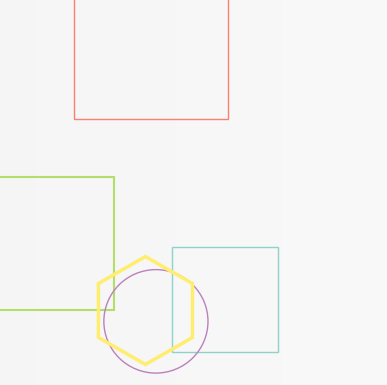[{"shape": "square", "thickness": 1, "radius": 0.68, "center": [0.58, 0.222]}, {"shape": "square", "thickness": 1, "radius": 1.0, "center": [0.389, 0.89]}, {"shape": "square", "thickness": 1.5, "radius": 0.87, "center": [0.12, 0.368]}, {"shape": "circle", "thickness": 1, "radius": 0.67, "center": [0.402, 0.165]}, {"shape": "hexagon", "thickness": 2.5, "radius": 0.7, "center": [0.375, 0.193]}]